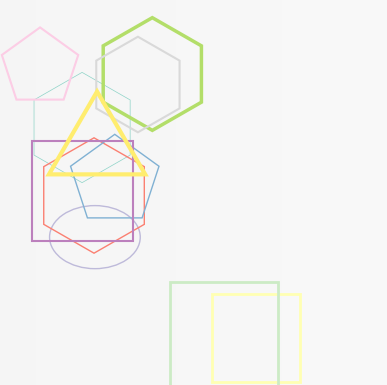[{"shape": "hexagon", "thickness": 0.5, "radius": 0.72, "center": [0.212, 0.669]}, {"shape": "square", "thickness": 2, "radius": 0.57, "center": [0.661, 0.122]}, {"shape": "oval", "thickness": 1, "radius": 0.59, "center": [0.245, 0.384]}, {"shape": "hexagon", "thickness": 1, "radius": 0.75, "center": [0.243, 0.492]}, {"shape": "pentagon", "thickness": 1, "radius": 0.6, "center": [0.296, 0.531]}, {"shape": "hexagon", "thickness": 2.5, "radius": 0.73, "center": [0.393, 0.808]}, {"shape": "pentagon", "thickness": 1.5, "radius": 0.52, "center": [0.103, 0.825]}, {"shape": "hexagon", "thickness": 1.5, "radius": 0.62, "center": [0.356, 0.781]}, {"shape": "square", "thickness": 1.5, "radius": 0.65, "center": [0.213, 0.503]}, {"shape": "square", "thickness": 2, "radius": 0.7, "center": [0.579, 0.128]}, {"shape": "triangle", "thickness": 3, "radius": 0.72, "center": [0.251, 0.619]}]